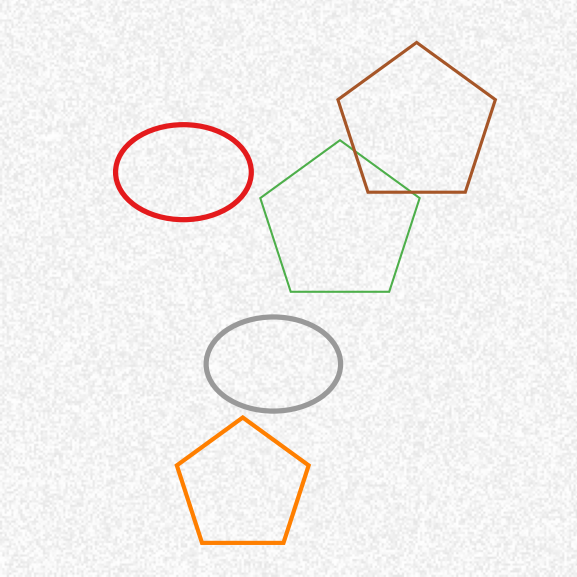[{"shape": "oval", "thickness": 2.5, "radius": 0.59, "center": [0.318, 0.701]}, {"shape": "pentagon", "thickness": 1, "radius": 0.73, "center": [0.589, 0.611]}, {"shape": "pentagon", "thickness": 2, "radius": 0.6, "center": [0.42, 0.156]}, {"shape": "pentagon", "thickness": 1.5, "radius": 0.72, "center": [0.721, 0.782]}, {"shape": "oval", "thickness": 2.5, "radius": 0.58, "center": [0.473, 0.369]}]